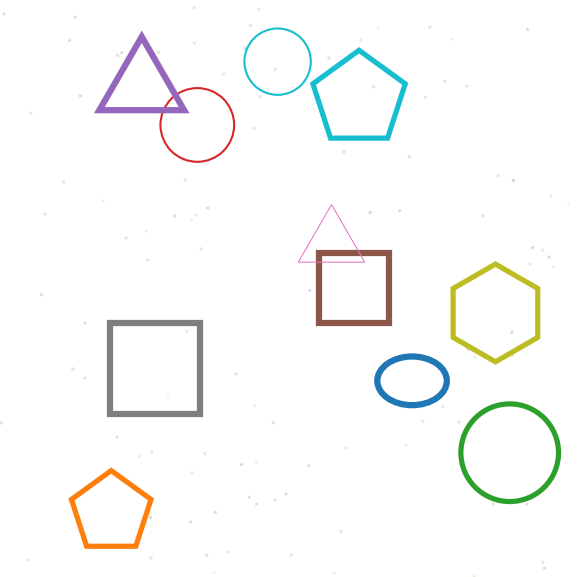[{"shape": "oval", "thickness": 3, "radius": 0.3, "center": [0.714, 0.34]}, {"shape": "pentagon", "thickness": 2.5, "radius": 0.36, "center": [0.193, 0.112]}, {"shape": "circle", "thickness": 2.5, "radius": 0.42, "center": [0.883, 0.215]}, {"shape": "circle", "thickness": 1, "radius": 0.32, "center": [0.342, 0.783]}, {"shape": "triangle", "thickness": 3, "radius": 0.42, "center": [0.245, 0.851]}, {"shape": "square", "thickness": 3, "radius": 0.3, "center": [0.613, 0.5]}, {"shape": "triangle", "thickness": 0.5, "radius": 0.33, "center": [0.574, 0.578]}, {"shape": "square", "thickness": 3, "radius": 0.39, "center": [0.269, 0.361]}, {"shape": "hexagon", "thickness": 2.5, "radius": 0.42, "center": [0.858, 0.457]}, {"shape": "circle", "thickness": 1, "radius": 0.29, "center": [0.481, 0.892]}, {"shape": "pentagon", "thickness": 2.5, "radius": 0.42, "center": [0.622, 0.828]}]